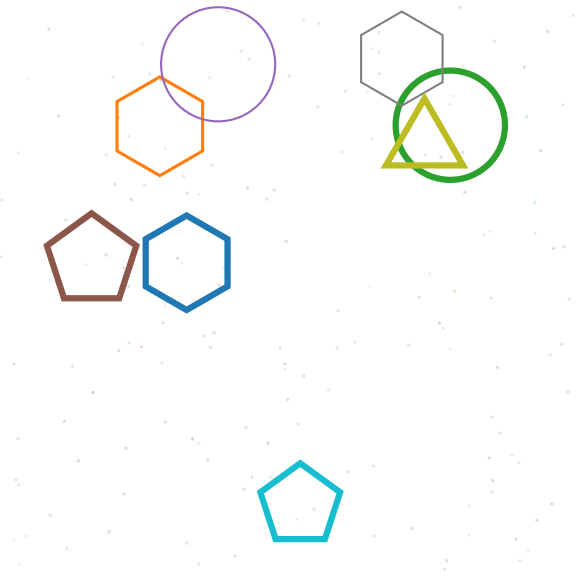[{"shape": "hexagon", "thickness": 3, "radius": 0.41, "center": [0.323, 0.544]}, {"shape": "hexagon", "thickness": 1.5, "radius": 0.43, "center": [0.277, 0.78]}, {"shape": "circle", "thickness": 3, "radius": 0.47, "center": [0.78, 0.782]}, {"shape": "circle", "thickness": 1, "radius": 0.49, "center": [0.378, 0.888]}, {"shape": "pentagon", "thickness": 3, "radius": 0.41, "center": [0.159, 0.548]}, {"shape": "hexagon", "thickness": 1, "radius": 0.41, "center": [0.696, 0.898]}, {"shape": "triangle", "thickness": 3, "radius": 0.39, "center": [0.735, 0.751]}, {"shape": "pentagon", "thickness": 3, "radius": 0.36, "center": [0.52, 0.124]}]